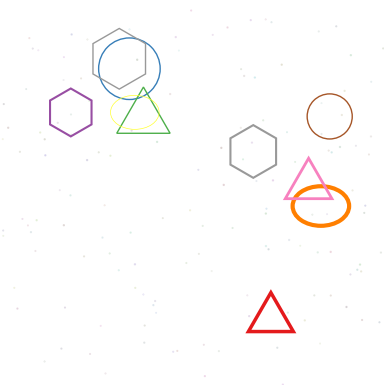[{"shape": "triangle", "thickness": 2.5, "radius": 0.34, "center": [0.704, 0.172]}, {"shape": "circle", "thickness": 1, "radius": 0.4, "center": [0.336, 0.822]}, {"shape": "triangle", "thickness": 1, "radius": 0.4, "center": [0.373, 0.694]}, {"shape": "hexagon", "thickness": 1.5, "radius": 0.31, "center": [0.184, 0.708]}, {"shape": "oval", "thickness": 3, "radius": 0.37, "center": [0.833, 0.465]}, {"shape": "oval", "thickness": 0.5, "radius": 0.32, "center": [0.35, 0.708]}, {"shape": "circle", "thickness": 1, "radius": 0.29, "center": [0.856, 0.698]}, {"shape": "triangle", "thickness": 2, "radius": 0.35, "center": [0.802, 0.519]}, {"shape": "hexagon", "thickness": 1.5, "radius": 0.34, "center": [0.658, 0.607]}, {"shape": "hexagon", "thickness": 1, "radius": 0.39, "center": [0.31, 0.847]}]